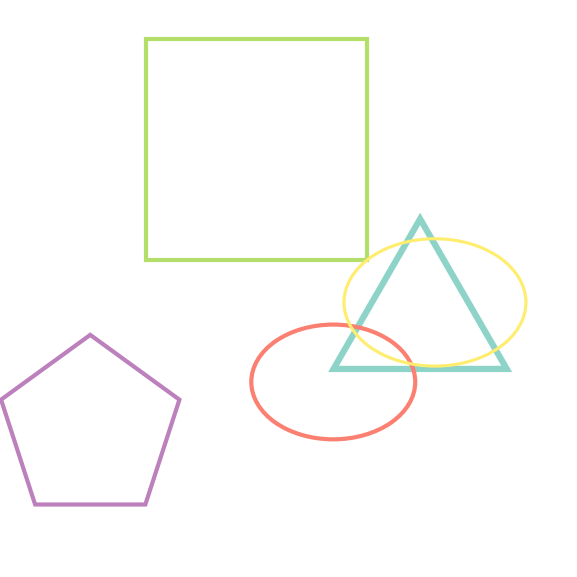[{"shape": "triangle", "thickness": 3, "radius": 0.87, "center": [0.728, 0.447]}, {"shape": "oval", "thickness": 2, "radius": 0.71, "center": [0.577, 0.338]}, {"shape": "square", "thickness": 2, "radius": 0.96, "center": [0.444, 0.74]}, {"shape": "pentagon", "thickness": 2, "radius": 0.81, "center": [0.156, 0.257]}, {"shape": "oval", "thickness": 1.5, "radius": 0.79, "center": [0.753, 0.475]}]